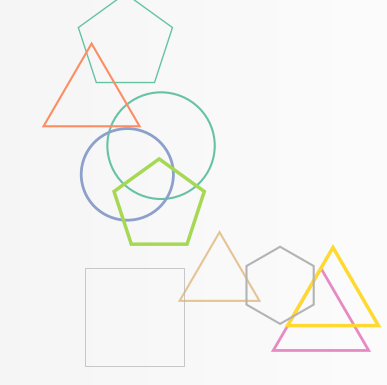[{"shape": "circle", "thickness": 1.5, "radius": 0.69, "center": [0.416, 0.622]}, {"shape": "pentagon", "thickness": 1, "radius": 0.64, "center": [0.324, 0.889]}, {"shape": "triangle", "thickness": 1.5, "radius": 0.72, "center": [0.236, 0.744]}, {"shape": "circle", "thickness": 2, "radius": 0.59, "center": [0.329, 0.547]}, {"shape": "triangle", "thickness": 2, "radius": 0.71, "center": [0.828, 0.161]}, {"shape": "pentagon", "thickness": 2.5, "radius": 0.61, "center": [0.411, 0.465]}, {"shape": "triangle", "thickness": 2.5, "radius": 0.68, "center": [0.859, 0.222]}, {"shape": "triangle", "thickness": 1.5, "radius": 0.59, "center": [0.567, 0.278]}, {"shape": "hexagon", "thickness": 1.5, "radius": 0.5, "center": [0.723, 0.259]}, {"shape": "square", "thickness": 0.5, "radius": 0.64, "center": [0.348, 0.177]}]